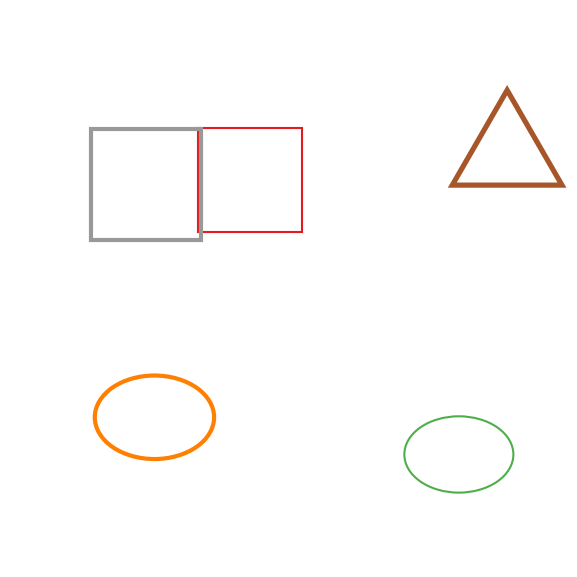[{"shape": "square", "thickness": 1, "radius": 0.45, "center": [0.433, 0.687]}, {"shape": "oval", "thickness": 1, "radius": 0.47, "center": [0.795, 0.212]}, {"shape": "oval", "thickness": 2, "radius": 0.52, "center": [0.267, 0.277]}, {"shape": "triangle", "thickness": 2.5, "radius": 0.55, "center": [0.878, 0.733]}, {"shape": "square", "thickness": 2, "radius": 0.48, "center": [0.253, 0.68]}]